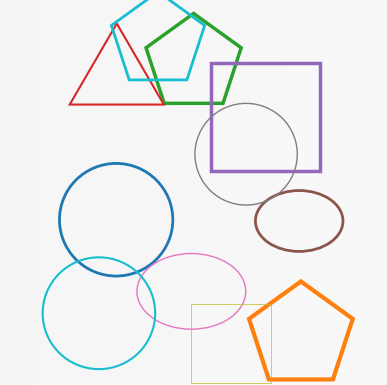[{"shape": "circle", "thickness": 2, "radius": 0.73, "center": [0.3, 0.429]}, {"shape": "pentagon", "thickness": 3, "radius": 0.7, "center": [0.777, 0.128]}, {"shape": "pentagon", "thickness": 2.5, "radius": 0.65, "center": [0.5, 0.836]}, {"shape": "triangle", "thickness": 1.5, "radius": 0.7, "center": [0.301, 0.799]}, {"shape": "square", "thickness": 2.5, "radius": 0.7, "center": [0.686, 0.695]}, {"shape": "oval", "thickness": 2, "radius": 0.56, "center": [0.772, 0.426]}, {"shape": "oval", "thickness": 1, "radius": 0.7, "center": [0.494, 0.243]}, {"shape": "circle", "thickness": 1, "radius": 0.66, "center": [0.635, 0.599]}, {"shape": "square", "thickness": 0.5, "radius": 0.52, "center": [0.595, 0.107]}, {"shape": "circle", "thickness": 1.5, "radius": 0.73, "center": [0.255, 0.186]}, {"shape": "pentagon", "thickness": 2, "radius": 0.63, "center": [0.408, 0.895]}]